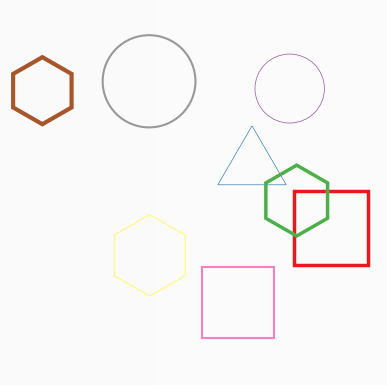[{"shape": "square", "thickness": 2.5, "radius": 0.48, "center": [0.855, 0.408]}, {"shape": "triangle", "thickness": 0.5, "radius": 0.51, "center": [0.65, 0.571]}, {"shape": "hexagon", "thickness": 2.5, "radius": 0.46, "center": [0.766, 0.479]}, {"shape": "circle", "thickness": 0.5, "radius": 0.45, "center": [0.748, 0.77]}, {"shape": "hexagon", "thickness": 0.5, "radius": 0.53, "center": [0.386, 0.337]}, {"shape": "hexagon", "thickness": 3, "radius": 0.44, "center": [0.109, 0.764]}, {"shape": "square", "thickness": 1.5, "radius": 0.47, "center": [0.614, 0.214]}, {"shape": "circle", "thickness": 1.5, "radius": 0.6, "center": [0.385, 0.789]}]